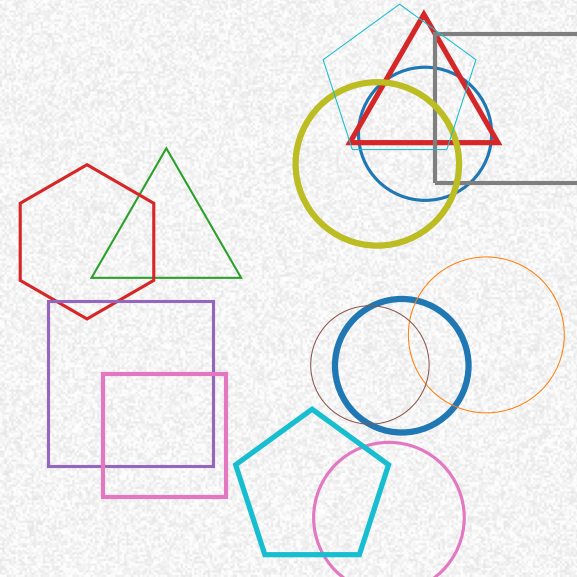[{"shape": "circle", "thickness": 3, "radius": 0.58, "center": [0.696, 0.366]}, {"shape": "circle", "thickness": 1.5, "radius": 0.58, "center": [0.736, 0.767]}, {"shape": "circle", "thickness": 0.5, "radius": 0.67, "center": [0.842, 0.419]}, {"shape": "triangle", "thickness": 1, "radius": 0.75, "center": [0.288, 0.593]}, {"shape": "triangle", "thickness": 2.5, "radius": 0.74, "center": [0.734, 0.826]}, {"shape": "hexagon", "thickness": 1.5, "radius": 0.67, "center": [0.151, 0.58]}, {"shape": "square", "thickness": 1.5, "radius": 0.72, "center": [0.226, 0.335]}, {"shape": "circle", "thickness": 0.5, "radius": 0.51, "center": [0.641, 0.367]}, {"shape": "circle", "thickness": 1.5, "radius": 0.65, "center": [0.673, 0.103]}, {"shape": "square", "thickness": 2, "radius": 0.53, "center": [0.286, 0.245]}, {"shape": "square", "thickness": 2, "radius": 0.64, "center": [0.883, 0.811]}, {"shape": "circle", "thickness": 3, "radius": 0.71, "center": [0.653, 0.715]}, {"shape": "pentagon", "thickness": 2.5, "radius": 0.7, "center": [0.54, 0.151]}, {"shape": "pentagon", "thickness": 0.5, "radius": 0.7, "center": [0.692, 0.853]}]